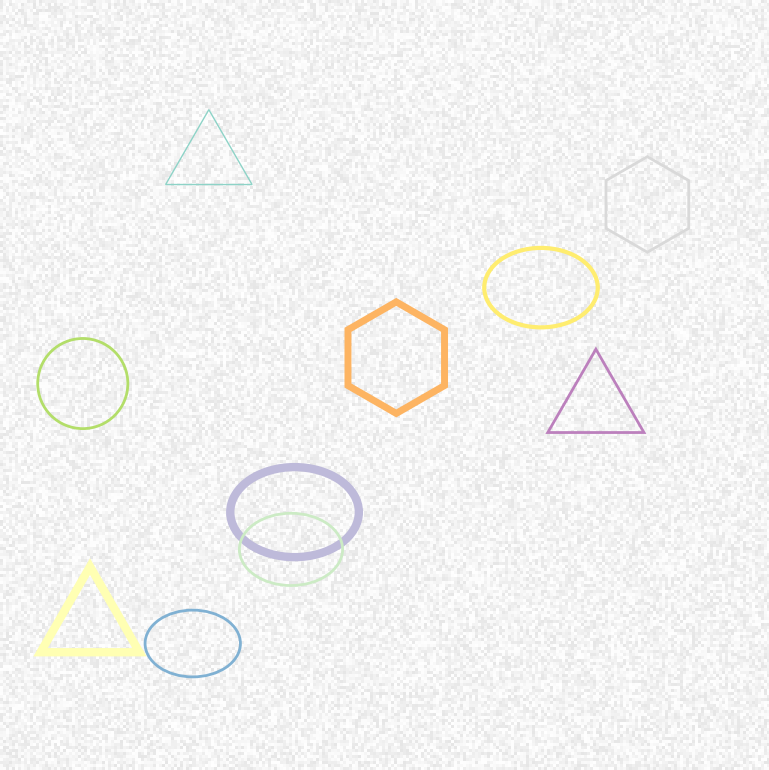[{"shape": "triangle", "thickness": 0.5, "radius": 0.32, "center": [0.271, 0.793]}, {"shape": "triangle", "thickness": 3, "radius": 0.37, "center": [0.117, 0.19]}, {"shape": "oval", "thickness": 3, "radius": 0.42, "center": [0.383, 0.335]}, {"shape": "oval", "thickness": 1, "radius": 0.31, "center": [0.25, 0.164]}, {"shape": "hexagon", "thickness": 2.5, "radius": 0.36, "center": [0.515, 0.536]}, {"shape": "circle", "thickness": 1, "radius": 0.29, "center": [0.108, 0.502]}, {"shape": "hexagon", "thickness": 1, "radius": 0.31, "center": [0.841, 0.734]}, {"shape": "triangle", "thickness": 1, "radius": 0.36, "center": [0.774, 0.474]}, {"shape": "oval", "thickness": 1, "radius": 0.34, "center": [0.378, 0.287]}, {"shape": "oval", "thickness": 1.5, "radius": 0.37, "center": [0.703, 0.626]}]